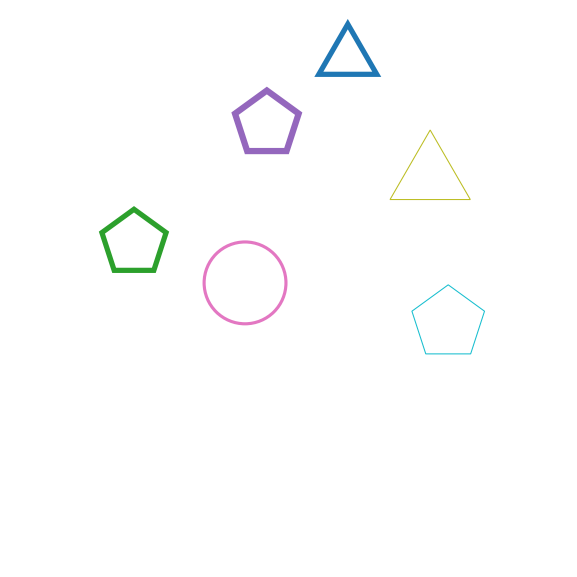[{"shape": "triangle", "thickness": 2.5, "radius": 0.29, "center": [0.602, 0.899]}, {"shape": "pentagon", "thickness": 2.5, "radius": 0.29, "center": [0.232, 0.578]}, {"shape": "pentagon", "thickness": 3, "radius": 0.29, "center": [0.462, 0.784]}, {"shape": "circle", "thickness": 1.5, "radius": 0.35, "center": [0.424, 0.509]}, {"shape": "triangle", "thickness": 0.5, "radius": 0.4, "center": [0.745, 0.694]}, {"shape": "pentagon", "thickness": 0.5, "radius": 0.33, "center": [0.776, 0.44]}]